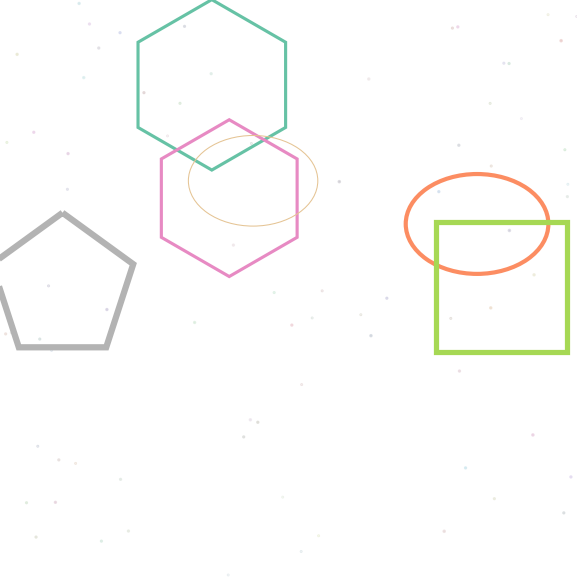[{"shape": "hexagon", "thickness": 1.5, "radius": 0.74, "center": [0.367, 0.852]}, {"shape": "oval", "thickness": 2, "radius": 0.62, "center": [0.826, 0.611]}, {"shape": "hexagon", "thickness": 1.5, "radius": 0.68, "center": [0.397, 0.656]}, {"shape": "square", "thickness": 2.5, "radius": 0.56, "center": [0.868, 0.503]}, {"shape": "oval", "thickness": 0.5, "radius": 0.56, "center": [0.438, 0.686]}, {"shape": "pentagon", "thickness": 3, "radius": 0.64, "center": [0.108, 0.502]}]